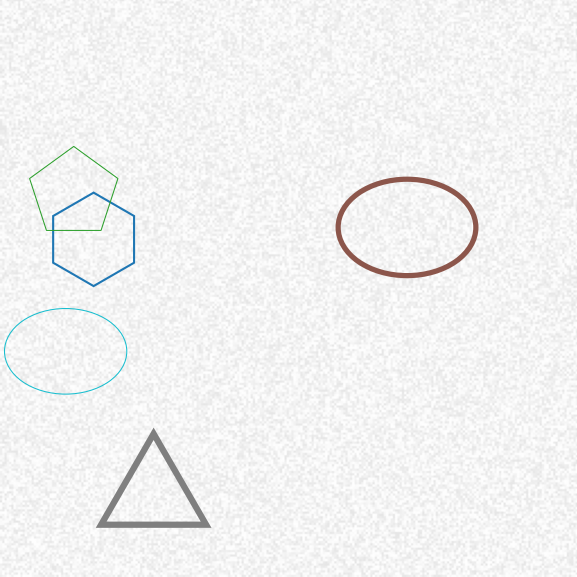[{"shape": "hexagon", "thickness": 1, "radius": 0.4, "center": [0.162, 0.585]}, {"shape": "pentagon", "thickness": 0.5, "radius": 0.4, "center": [0.128, 0.665]}, {"shape": "oval", "thickness": 2.5, "radius": 0.6, "center": [0.705, 0.605]}, {"shape": "triangle", "thickness": 3, "radius": 0.52, "center": [0.266, 0.143]}, {"shape": "oval", "thickness": 0.5, "radius": 0.53, "center": [0.114, 0.391]}]